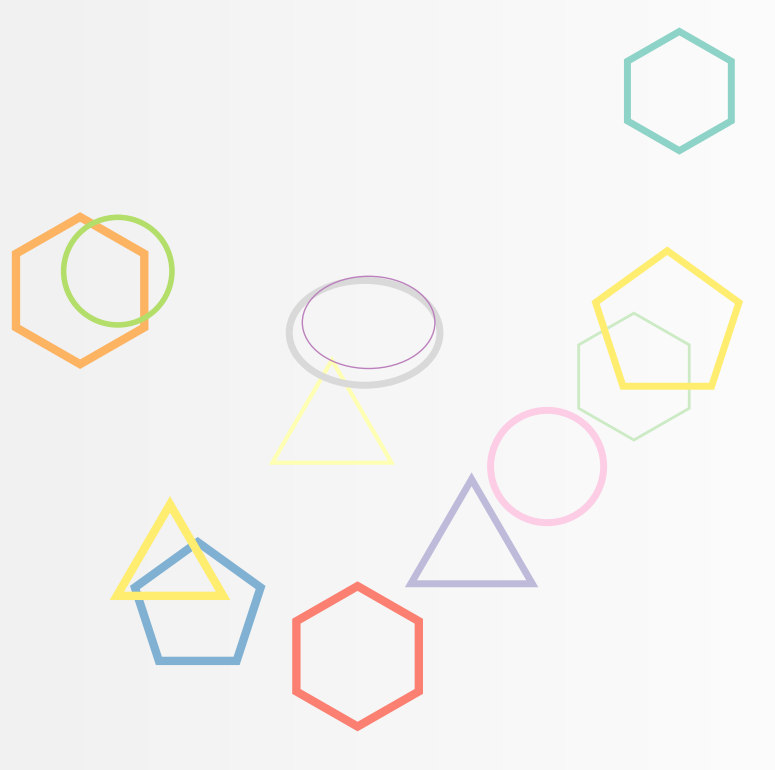[{"shape": "hexagon", "thickness": 2.5, "radius": 0.39, "center": [0.877, 0.882]}, {"shape": "triangle", "thickness": 1.5, "radius": 0.44, "center": [0.428, 0.444]}, {"shape": "triangle", "thickness": 2.5, "radius": 0.45, "center": [0.609, 0.287]}, {"shape": "hexagon", "thickness": 3, "radius": 0.46, "center": [0.461, 0.148]}, {"shape": "pentagon", "thickness": 3, "radius": 0.43, "center": [0.255, 0.211]}, {"shape": "hexagon", "thickness": 3, "radius": 0.48, "center": [0.103, 0.623]}, {"shape": "circle", "thickness": 2, "radius": 0.35, "center": [0.152, 0.648]}, {"shape": "circle", "thickness": 2.5, "radius": 0.36, "center": [0.706, 0.394]}, {"shape": "oval", "thickness": 2.5, "radius": 0.49, "center": [0.47, 0.568]}, {"shape": "oval", "thickness": 0.5, "radius": 0.43, "center": [0.476, 0.581]}, {"shape": "hexagon", "thickness": 1, "radius": 0.41, "center": [0.818, 0.511]}, {"shape": "pentagon", "thickness": 2.5, "radius": 0.49, "center": [0.861, 0.577]}, {"shape": "triangle", "thickness": 3, "radius": 0.4, "center": [0.219, 0.266]}]